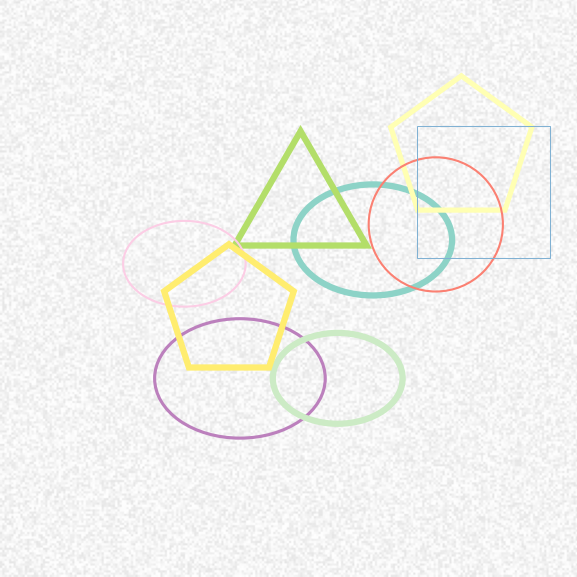[{"shape": "oval", "thickness": 3, "radius": 0.69, "center": [0.646, 0.584]}, {"shape": "pentagon", "thickness": 2.5, "radius": 0.64, "center": [0.799, 0.739]}, {"shape": "circle", "thickness": 1, "radius": 0.58, "center": [0.755, 0.611]}, {"shape": "square", "thickness": 0.5, "radius": 0.57, "center": [0.837, 0.667]}, {"shape": "triangle", "thickness": 3, "radius": 0.66, "center": [0.52, 0.64]}, {"shape": "oval", "thickness": 1, "radius": 0.53, "center": [0.319, 0.542]}, {"shape": "oval", "thickness": 1.5, "radius": 0.74, "center": [0.415, 0.344]}, {"shape": "oval", "thickness": 3, "radius": 0.56, "center": [0.585, 0.344]}, {"shape": "pentagon", "thickness": 3, "radius": 0.59, "center": [0.396, 0.458]}]